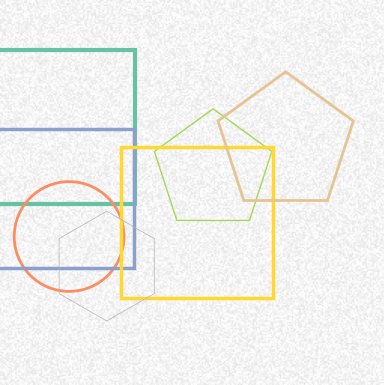[{"shape": "square", "thickness": 3, "radius": 1.0, "center": [0.152, 0.67]}, {"shape": "circle", "thickness": 2, "radius": 0.71, "center": [0.18, 0.386]}, {"shape": "square", "thickness": 2.5, "radius": 0.9, "center": [0.166, 0.484]}, {"shape": "pentagon", "thickness": 1, "radius": 0.8, "center": [0.554, 0.557]}, {"shape": "square", "thickness": 2.5, "radius": 0.98, "center": [0.511, 0.423]}, {"shape": "pentagon", "thickness": 2, "radius": 0.92, "center": [0.742, 0.629]}, {"shape": "hexagon", "thickness": 0.5, "radius": 0.71, "center": [0.277, 0.309]}]